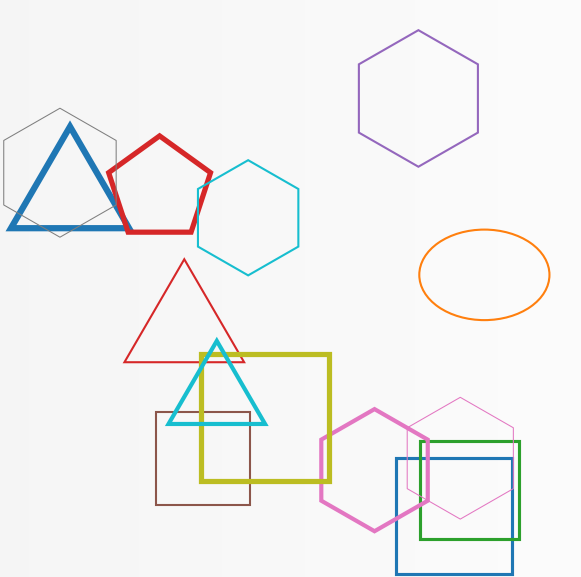[{"shape": "triangle", "thickness": 3, "radius": 0.59, "center": [0.12, 0.663]}, {"shape": "square", "thickness": 1.5, "radius": 0.5, "center": [0.781, 0.106]}, {"shape": "oval", "thickness": 1, "radius": 0.56, "center": [0.833, 0.523]}, {"shape": "square", "thickness": 1.5, "radius": 0.42, "center": [0.808, 0.151]}, {"shape": "pentagon", "thickness": 2.5, "radius": 0.46, "center": [0.275, 0.672]}, {"shape": "triangle", "thickness": 1, "radius": 0.59, "center": [0.317, 0.431]}, {"shape": "hexagon", "thickness": 1, "radius": 0.59, "center": [0.72, 0.829]}, {"shape": "square", "thickness": 1, "radius": 0.4, "center": [0.349, 0.205]}, {"shape": "hexagon", "thickness": 0.5, "radius": 0.53, "center": [0.792, 0.206]}, {"shape": "hexagon", "thickness": 2, "radius": 0.53, "center": [0.644, 0.185]}, {"shape": "hexagon", "thickness": 0.5, "radius": 0.56, "center": [0.103, 0.7]}, {"shape": "square", "thickness": 2.5, "radius": 0.55, "center": [0.455, 0.277]}, {"shape": "hexagon", "thickness": 1, "radius": 0.5, "center": [0.427, 0.622]}, {"shape": "triangle", "thickness": 2, "radius": 0.48, "center": [0.373, 0.313]}]